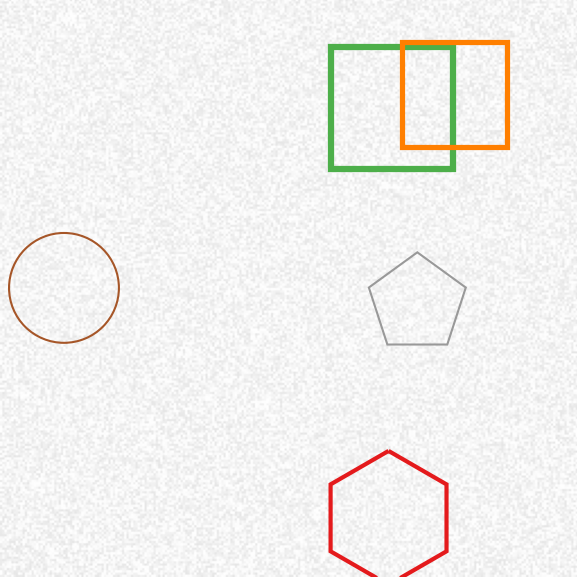[{"shape": "hexagon", "thickness": 2, "radius": 0.58, "center": [0.673, 0.102]}, {"shape": "square", "thickness": 3, "radius": 0.53, "center": [0.679, 0.812]}, {"shape": "square", "thickness": 2.5, "radius": 0.46, "center": [0.787, 0.836]}, {"shape": "circle", "thickness": 1, "radius": 0.48, "center": [0.111, 0.501]}, {"shape": "pentagon", "thickness": 1, "radius": 0.44, "center": [0.723, 0.474]}]